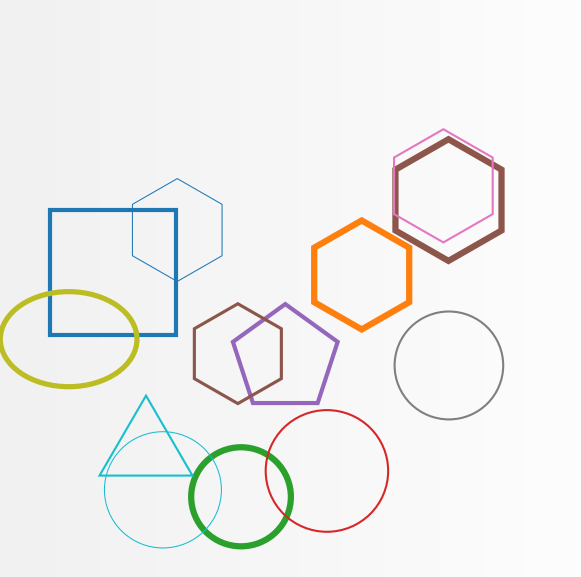[{"shape": "square", "thickness": 2, "radius": 0.54, "center": [0.195, 0.527]}, {"shape": "hexagon", "thickness": 0.5, "radius": 0.45, "center": [0.305, 0.601]}, {"shape": "hexagon", "thickness": 3, "radius": 0.47, "center": [0.622, 0.523]}, {"shape": "circle", "thickness": 3, "radius": 0.43, "center": [0.415, 0.139]}, {"shape": "circle", "thickness": 1, "radius": 0.53, "center": [0.562, 0.184]}, {"shape": "pentagon", "thickness": 2, "radius": 0.47, "center": [0.491, 0.378]}, {"shape": "hexagon", "thickness": 3, "radius": 0.53, "center": [0.772, 0.653]}, {"shape": "hexagon", "thickness": 1.5, "radius": 0.43, "center": [0.409, 0.387]}, {"shape": "hexagon", "thickness": 1, "radius": 0.49, "center": [0.763, 0.677]}, {"shape": "circle", "thickness": 1, "radius": 0.47, "center": [0.772, 0.366]}, {"shape": "oval", "thickness": 2.5, "radius": 0.59, "center": [0.118, 0.412]}, {"shape": "circle", "thickness": 0.5, "radius": 0.5, "center": [0.28, 0.151]}, {"shape": "triangle", "thickness": 1, "radius": 0.46, "center": [0.251, 0.222]}]